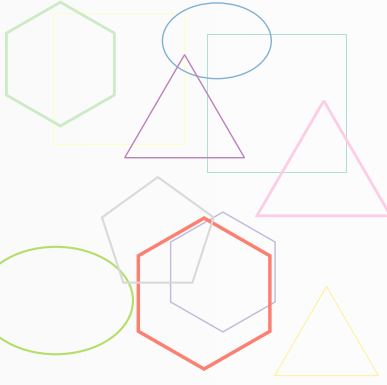[{"shape": "square", "thickness": 0.5, "radius": 0.9, "center": [0.713, 0.733]}, {"shape": "square", "thickness": 0.5, "radius": 0.84, "center": [0.306, 0.796]}, {"shape": "hexagon", "thickness": 1, "radius": 0.78, "center": [0.575, 0.293]}, {"shape": "hexagon", "thickness": 2.5, "radius": 0.98, "center": [0.527, 0.238]}, {"shape": "oval", "thickness": 1, "radius": 0.7, "center": [0.56, 0.894]}, {"shape": "oval", "thickness": 1.5, "radius": 1.0, "center": [0.144, 0.219]}, {"shape": "triangle", "thickness": 2, "radius": 1.0, "center": [0.836, 0.539]}, {"shape": "pentagon", "thickness": 1.5, "radius": 0.76, "center": [0.407, 0.388]}, {"shape": "triangle", "thickness": 1, "radius": 0.89, "center": [0.476, 0.68]}, {"shape": "hexagon", "thickness": 2, "radius": 0.8, "center": [0.156, 0.834]}, {"shape": "triangle", "thickness": 0.5, "radius": 0.77, "center": [0.843, 0.101]}]